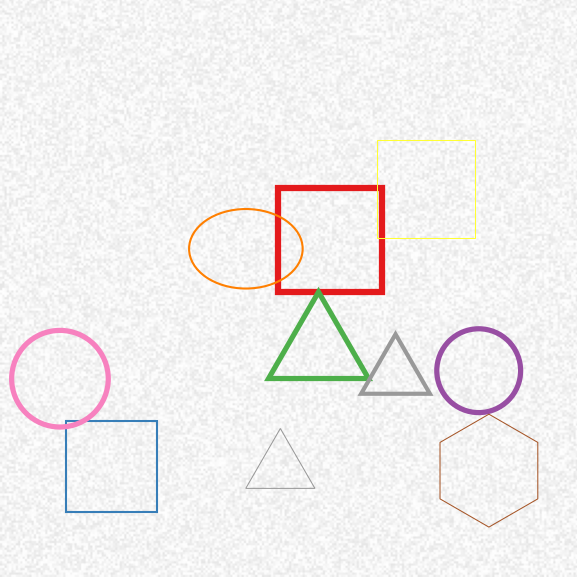[{"shape": "square", "thickness": 3, "radius": 0.45, "center": [0.572, 0.583]}, {"shape": "square", "thickness": 1, "radius": 0.39, "center": [0.194, 0.192]}, {"shape": "triangle", "thickness": 2.5, "radius": 0.5, "center": [0.552, 0.394]}, {"shape": "circle", "thickness": 2.5, "radius": 0.36, "center": [0.829, 0.357]}, {"shape": "oval", "thickness": 1, "radius": 0.49, "center": [0.426, 0.568]}, {"shape": "square", "thickness": 0.5, "radius": 0.42, "center": [0.738, 0.672]}, {"shape": "hexagon", "thickness": 0.5, "radius": 0.49, "center": [0.847, 0.184]}, {"shape": "circle", "thickness": 2.5, "radius": 0.42, "center": [0.104, 0.343]}, {"shape": "triangle", "thickness": 2, "radius": 0.34, "center": [0.685, 0.352]}, {"shape": "triangle", "thickness": 0.5, "radius": 0.35, "center": [0.485, 0.188]}]